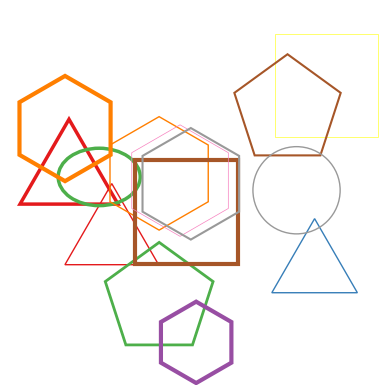[{"shape": "triangle", "thickness": 1, "radius": 0.7, "center": [0.29, 0.383]}, {"shape": "triangle", "thickness": 2.5, "radius": 0.73, "center": [0.179, 0.543]}, {"shape": "triangle", "thickness": 1, "radius": 0.64, "center": [0.817, 0.304]}, {"shape": "pentagon", "thickness": 2, "radius": 0.74, "center": [0.413, 0.223]}, {"shape": "oval", "thickness": 2.5, "radius": 0.53, "center": [0.258, 0.54]}, {"shape": "hexagon", "thickness": 3, "radius": 0.53, "center": [0.51, 0.111]}, {"shape": "hexagon", "thickness": 3, "radius": 0.68, "center": [0.169, 0.666]}, {"shape": "hexagon", "thickness": 1, "radius": 0.74, "center": [0.413, 0.55]}, {"shape": "square", "thickness": 0.5, "radius": 0.67, "center": [0.849, 0.778]}, {"shape": "square", "thickness": 3, "radius": 0.67, "center": [0.485, 0.449]}, {"shape": "pentagon", "thickness": 1.5, "radius": 0.73, "center": [0.747, 0.714]}, {"shape": "hexagon", "thickness": 0.5, "radius": 0.72, "center": [0.468, 0.531]}, {"shape": "circle", "thickness": 1, "radius": 0.57, "center": [0.77, 0.506]}, {"shape": "hexagon", "thickness": 1.5, "radius": 0.72, "center": [0.496, 0.523]}]